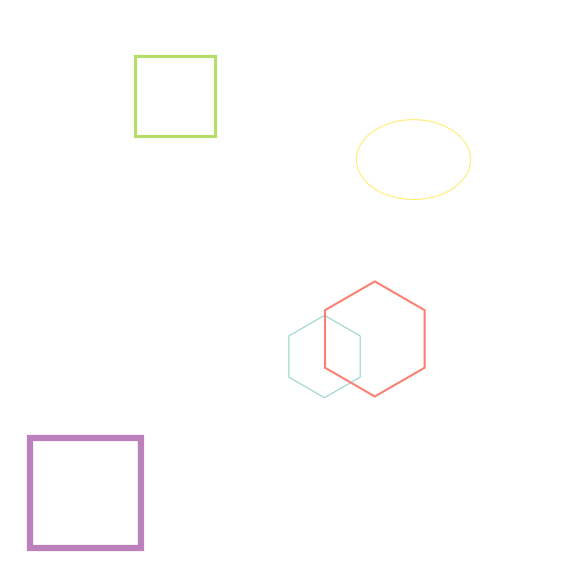[{"shape": "hexagon", "thickness": 0.5, "radius": 0.36, "center": [0.562, 0.382]}, {"shape": "hexagon", "thickness": 1, "radius": 0.5, "center": [0.649, 0.412]}, {"shape": "square", "thickness": 1.5, "radius": 0.34, "center": [0.303, 0.833]}, {"shape": "square", "thickness": 3, "radius": 0.48, "center": [0.148, 0.145]}, {"shape": "oval", "thickness": 0.5, "radius": 0.49, "center": [0.716, 0.723]}]